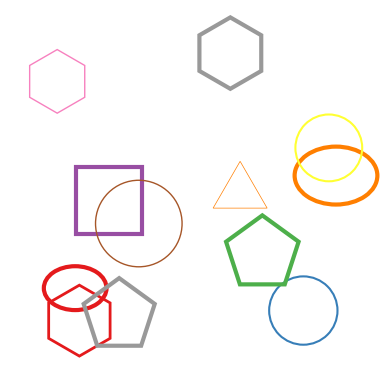[{"shape": "oval", "thickness": 3, "radius": 0.41, "center": [0.195, 0.252]}, {"shape": "hexagon", "thickness": 2, "radius": 0.46, "center": [0.206, 0.167]}, {"shape": "circle", "thickness": 1.5, "radius": 0.44, "center": [0.788, 0.193]}, {"shape": "pentagon", "thickness": 3, "radius": 0.5, "center": [0.681, 0.342]}, {"shape": "square", "thickness": 3, "radius": 0.43, "center": [0.283, 0.48]}, {"shape": "oval", "thickness": 3, "radius": 0.54, "center": [0.873, 0.544]}, {"shape": "triangle", "thickness": 0.5, "radius": 0.41, "center": [0.624, 0.5]}, {"shape": "circle", "thickness": 1.5, "radius": 0.43, "center": [0.854, 0.616]}, {"shape": "circle", "thickness": 1, "radius": 0.56, "center": [0.361, 0.419]}, {"shape": "hexagon", "thickness": 1, "radius": 0.41, "center": [0.149, 0.789]}, {"shape": "hexagon", "thickness": 3, "radius": 0.46, "center": [0.598, 0.862]}, {"shape": "pentagon", "thickness": 3, "radius": 0.49, "center": [0.31, 0.181]}]